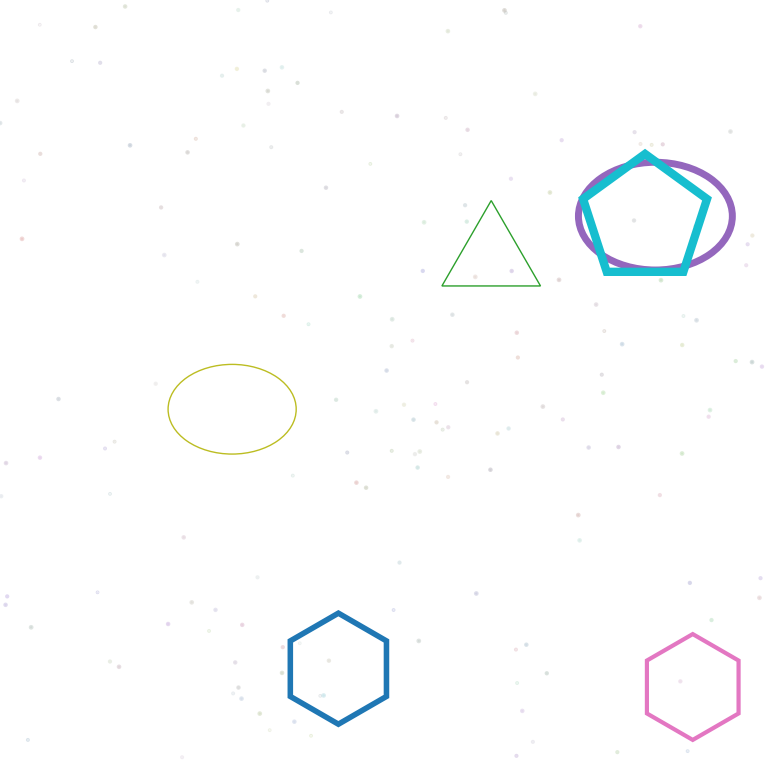[{"shape": "hexagon", "thickness": 2, "radius": 0.36, "center": [0.439, 0.132]}, {"shape": "triangle", "thickness": 0.5, "radius": 0.37, "center": [0.638, 0.666]}, {"shape": "oval", "thickness": 2.5, "radius": 0.5, "center": [0.851, 0.719]}, {"shape": "hexagon", "thickness": 1.5, "radius": 0.34, "center": [0.9, 0.108]}, {"shape": "oval", "thickness": 0.5, "radius": 0.42, "center": [0.301, 0.469]}, {"shape": "pentagon", "thickness": 3, "radius": 0.42, "center": [0.838, 0.715]}]